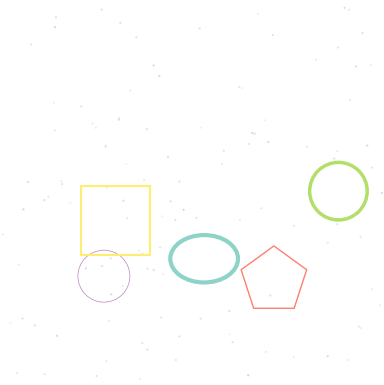[{"shape": "oval", "thickness": 3, "radius": 0.44, "center": [0.53, 0.328]}, {"shape": "pentagon", "thickness": 1, "radius": 0.45, "center": [0.711, 0.272]}, {"shape": "circle", "thickness": 2.5, "radius": 0.37, "center": [0.879, 0.503]}, {"shape": "circle", "thickness": 0.5, "radius": 0.34, "center": [0.27, 0.283]}, {"shape": "square", "thickness": 1.5, "radius": 0.45, "center": [0.301, 0.426]}]